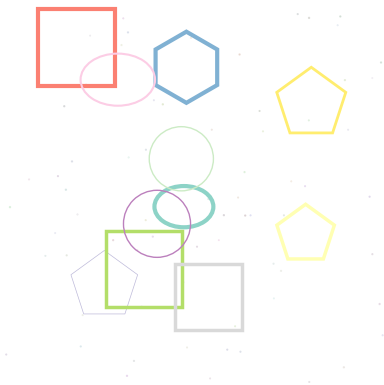[{"shape": "oval", "thickness": 3, "radius": 0.38, "center": [0.478, 0.463]}, {"shape": "pentagon", "thickness": 2.5, "radius": 0.39, "center": [0.794, 0.391]}, {"shape": "pentagon", "thickness": 0.5, "radius": 0.46, "center": [0.271, 0.258]}, {"shape": "square", "thickness": 3, "radius": 0.5, "center": [0.2, 0.877]}, {"shape": "hexagon", "thickness": 3, "radius": 0.46, "center": [0.484, 0.825]}, {"shape": "square", "thickness": 2.5, "radius": 0.49, "center": [0.374, 0.3]}, {"shape": "oval", "thickness": 1.5, "radius": 0.48, "center": [0.306, 0.793]}, {"shape": "square", "thickness": 2.5, "radius": 0.43, "center": [0.541, 0.228]}, {"shape": "circle", "thickness": 1, "radius": 0.44, "center": [0.408, 0.419]}, {"shape": "circle", "thickness": 1, "radius": 0.42, "center": [0.471, 0.588]}, {"shape": "pentagon", "thickness": 2, "radius": 0.47, "center": [0.808, 0.731]}]